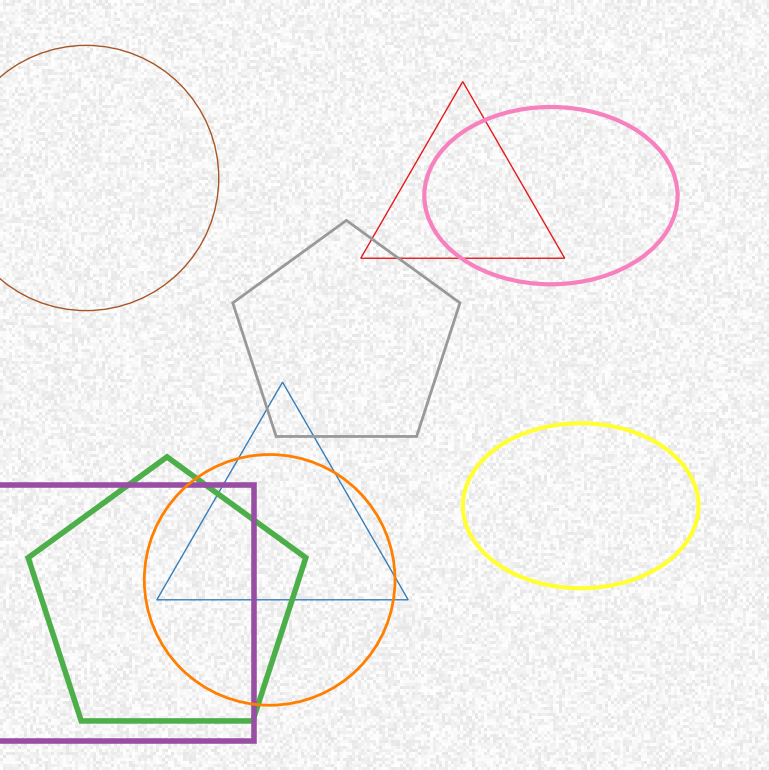[{"shape": "triangle", "thickness": 0.5, "radius": 0.76, "center": [0.601, 0.741]}, {"shape": "triangle", "thickness": 0.5, "radius": 0.94, "center": [0.367, 0.315]}, {"shape": "pentagon", "thickness": 2, "radius": 0.95, "center": [0.217, 0.217]}, {"shape": "square", "thickness": 2, "radius": 0.83, "center": [0.163, 0.204]}, {"shape": "circle", "thickness": 1, "radius": 0.81, "center": [0.35, 0.247]}, {"shape": "oval", "thickness": 1.5, "radius": 0.77, "center": [0.754, 0.343]}, {"shape": "circle", "thickness": 0.5, "radius": 0.86, "center": [0.112, 0.769]}, {"shape": "oval", "thickness": 1.5, "radius": 0.82, "center": [0.716, 0.746]}, {"shape": "pentagon", "thickness": 1, "radius": 0.78, "center": [0.45, 0.559]}]